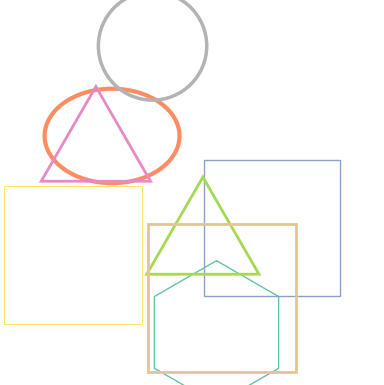[{"shape": "hexagon", "thickness": 1, "radius": 0.93, "center": [0.562, 0.137]}, {"shape": "oval", "thickness": 3, "radius": 0.88, "center": [0.291, 0.647]}, {"shape": "square", "thickness": 1, "radius": 0.88, "center": [0.707, 0.408]}, {"shape": "triangle", "thickness": 2, "radius": 0.82, "center": [0.249, 0.611]}, {"shape": "triangle", "thickness": 2, "radius": 0.84, "center": [0.527, 0.372]}, {"shape": "square", "thickness": 0.5, "radius": 0.9, "center": [0.19, 0.337]}, {"shape": "square", "thickness": 2, "radius": 0.96, "center": [0.577, 0.226]}, {"shape": "circle", "thickness": 2.5, "radius": 0.7, "center": [0.396, 0.881]}]